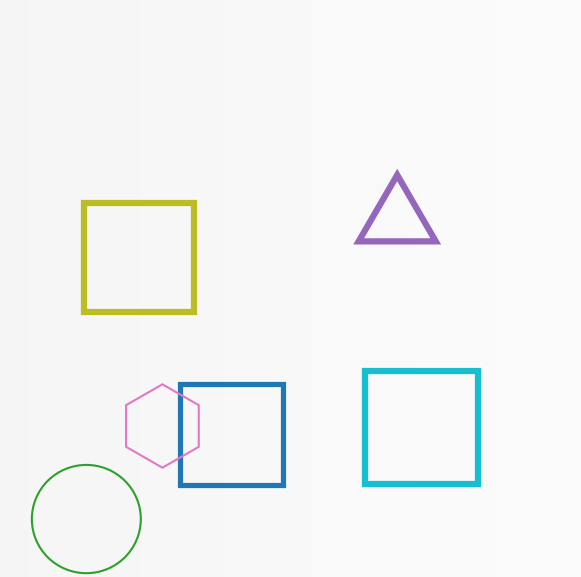[{"shape": "square", "thickness": 2.5, "radius": 0.44, "center": [0.399, 0.247]}, {"shape": "circle", "thickness": 1, "radius": 0.47, "center": [0.149, 0.1]}, {"shape": "triangle", "thickness": 3, "radius": 0.38, "center": [0.683, 0.619]}, {"shape": "hexagon", "thickness": 1, "radius": 0.36, "center": [0.279, 0.261]}, {"shape": "square", "thickness": 3, "radius": 0.47, "center": [0.24, 0.553]}, {"shape": "square", "thickness": 3, "radius": 0.49, "center": [0.725, 0.26]}]